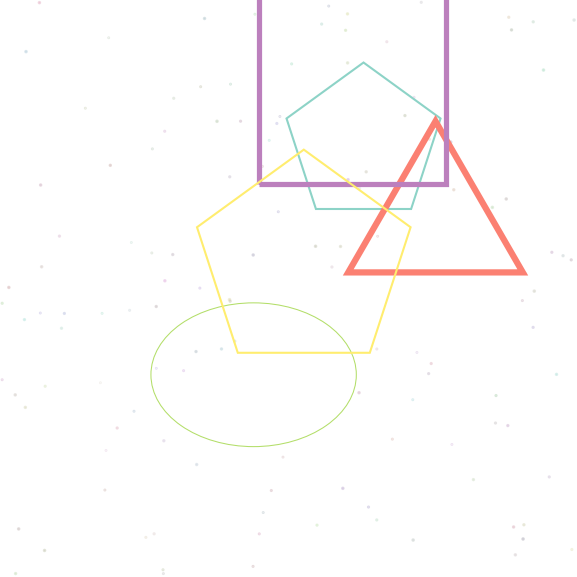[{"shape": "pentagon", "thickness": 1, "radius": 0.7, "center": [0.629, 0.751]}, {"shape": "triangle", "thickness": 3, "radius": 0.87, "center": [0.754, 0.615]}, {"shape": "oval", "thickness": 0.5, "radius": 0.89, "center": [0.439, 0.35]}, {"shape": "square", "thickness": 2.5, "radius": 0.81, "center": [0.61, 0.843]}, {"shape": "pentagon", "thickness": 1, "radius": 0.97, "center": [0.526, 0.546]}]